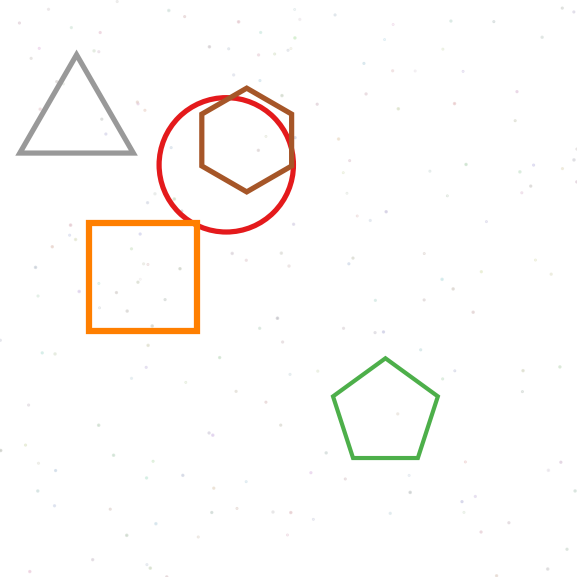[{"shape": "circle", "thickness": 2.5, "radius": 0.58, "center": [0.392, 0.714]}, {"shape": "pentagon", "thickness": 2, "radius": 0.48, "center": [0.667, 0.283]}, {"shape": "square", "thickness": 3, "radius": 0.47, "center": [0.248, 0.519]}, {"shape": "hexagon", "thickness": 2.5, "radius": 0.45, "center": [0.427, 0.757]}, {"shape": "triangle", "thickness": 2.5, "radius": 0.57, "center": [0.133, 0.791]}]